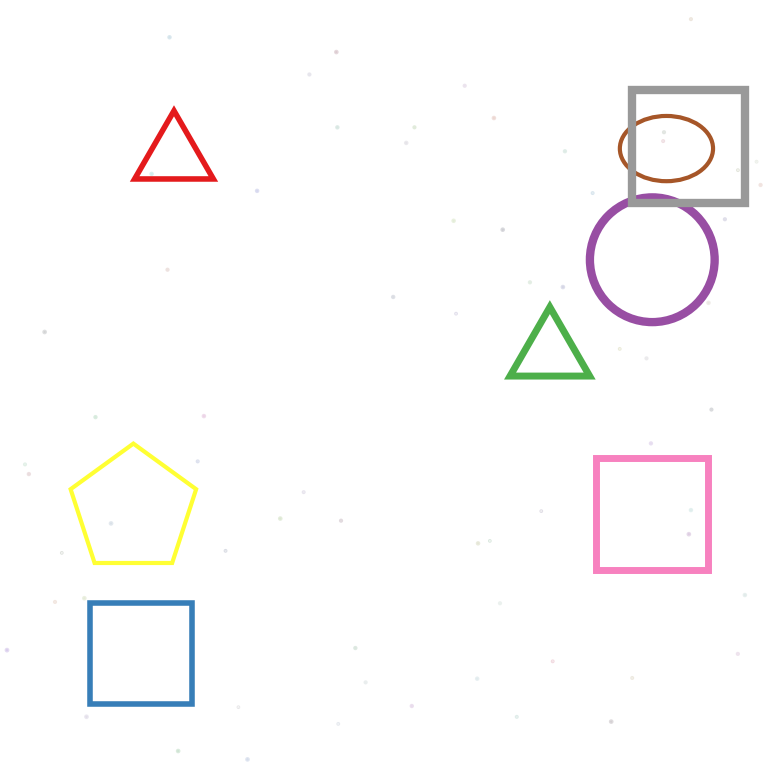[{"shape": "triangle", "thickness": 2, "radius": 0.3, "center": [0.226, 0.797]}, {"shape": "square", "thickness": 2, "radius": 0.33, "center": [0.183, 0.151]}, {"shape": "triangle", "thickness": 2.5, "radius": 0.3, "center": [0.714, 0.541]}, {"shape": "circle", "thickness": 3, "radius": 0.4, "center": [0.847, 0.663]}, {"shape": "pentagon", "thickness": 1.5, "radius": 0.43, "center": [0.173, 0.338]}, {"shape": "oval", "thickness": 1.5, "radius": 0.3, "center": [0.866, 0.807]}, {"shape": "square", "thickness": 2.5, "radius": 0.36, "center": [0.847, 0.333]}, {"shape": "square", "thickness": 3, "radius": 0.37, "center": [0.894, 0.81]}]